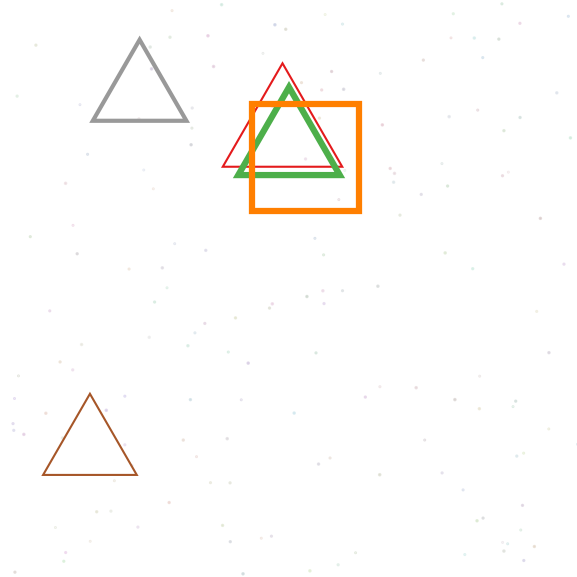[{"shape": "triangle", "thickness": 1, "radius": 0.6, "center": [0.489, 0.77]}, {"shape": "triangle", "thickness": 3, "radius": 0.51, "center": [0.5, 0.747]}, {"shape": "square", "thickness": 3, "radius": 0.46, "center": [0.529, 0.726]}, {"shape": "triangle", "thickness": 1, "radius": 0.47, "center": [0.156, 0.224]}, {"shape": "triangle", "thickness": 2, "radius": 0.47, "center": [0.242, 0.837]}]